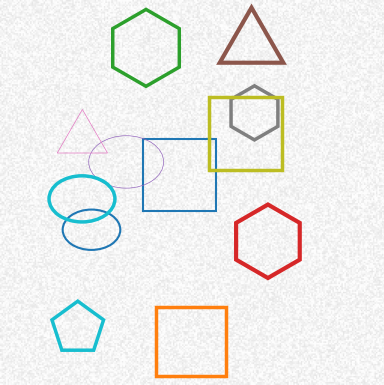[{"shape": "square", "thickness": 1.5, "radius": 0.47, "center": [0.466, 0.546]}, {"shape": "oval", "thickness": 1.5, "radius": 0.37, "center": [0.238, 0.403]}, {"shape": "square", "thickness": 2.5, "radius": 0.45, "center": [0.496, 0.113]}, {"shape": "hexagon", "thickness": 2.5, "radius": 0.5, "center": [0.379, 0.876]}, {"shape": "hexagon", "thickness": 3, "radius": 0.48, "center": [0.696, 0.373]}, {"shape": "oval", "thickness": 0.5, "radius": 0.49, "center": [0.328, 0.579]}, {"shape": "triangle", "thickness": 3, "radius": 0.48, "center": [0.653, 0.885]}, {"shape": "triangle", "thickness": 0.5, "radius": 0.38, "center": [0.214, 0.64]}, {"shape": "hexagon", "thickness": 2.5, "radius": 0.35, "center": [0.661, 0.707]}, {"shape": "square", "thickness": 2.5, "radius": 0.47, "center": [0.639, 0.652]}, {"shape": "pentagon", "thickness": 2.5, "radius": 0.35, "center": [0.202, 0.147]}, {"shape": "oval", "thickness": 2.5, "radius": 0.43, "center": [0.213, 0.483]}]